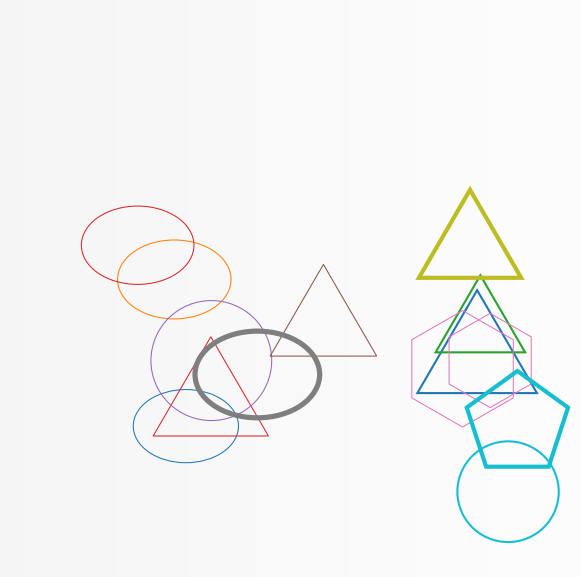[{"shape": "triangle", "thickness": 1, "radius": 0.59, "center": [0.821, 0.378]}, {"shape": "oval", "thickness": 0.5, "radius": 0.45, "center": [0.32, 0.261]}, {"shape": "oval", "thickness": 0.5, "radius": 0.49, "center": [0.3, 0.515]}, {"shape": "triangle", "thickness": 1, "radius": 0.44, "center": [0.826, 0.434]}, {"shape": "oval", "thickness": 0.5, "radius": 0.48, "center": [0.237, 0.574]}, {"shape": "triangle", "thickness": 0.5, "radius": 0.57, "center": [0.363, 0.301]}, {"shape": "circle", "thickness": 0.5, "radius": 0.52, "center": [0.364, 0.375]}, {"shape": "triangle", "thickness": 0.5, "radius": 0.53, "center": [0.556, 0.435]}, {"shape": "hexagon", "thickness": 0.5, "radius": 0.41, "center": [0.843, 0.375]}, {"shape": "hexagon", "thickness": 0.5, "radius": 0.5, "center": [0.796, 0.36]}, {"shape": "oval", "thickness": 2.5, "radius": 0.54, "center": [0.443, 0.351]}, {"shape": "triangle", "thickness": 2, "radius": 0.51, "center": [0.809, 0.569]}, {"shape": "circle", "thickness": 1, "radius": 0.44, "center": [0.874, 0.148]}, {"shape": "pentagon", "thickness": 2, "radius": 0.46, "center": [0.89, 0.265]}]